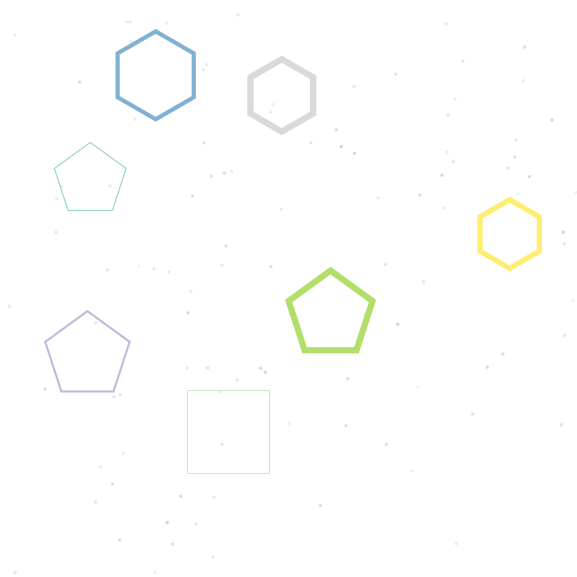[{"shape": "pentagon", "thickness": 0.5, "radius": 0.33, "center": [0.156, 0.687]}, {"shape": "pentagon", "thickness": 1, "radius": 0.38, "center": [0.151, 0.383]}, {"shape": "hexagon", "thickness": 2, "radius": 0.38, "center": [0.27, 0.869]}, {"shape": "pentagon", "thickness": 3, "radius": 0.38, "center": [0.572, 0.454]}, {"shape": "hexagon", "thickness": 3, "radius": 0.31, "center": [0.488, 0.834]}, {"shape": "square", "thickness": 0.5, "radius": 0.36, "center": [0.395, 0.252]}, {"shape": "hexagon", "thickness": 2.5, "radius": 0.3, "center": [0.883, 0.594]}]